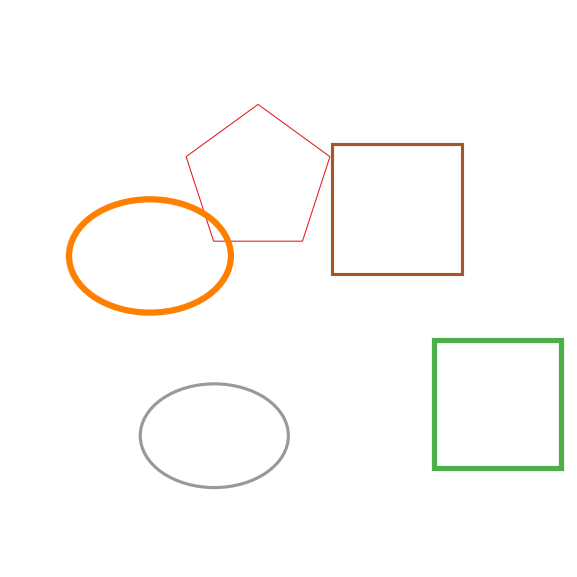[{"shape": "pentagon", "thickness": 0.5, "radius": 0.65, "center": [0.447, 0.687]}, {"shape": "square", "thickness": 2.5, "radius": 0.55, "center": [0.861, 0.299]}, {"shape": "oval", "thickness": 3, "radius": 0.7, "center": [0.26, 0.556]}, {"shape": "square", "thickness": 1.5, "radius": 0.56, "center": [0.687, 0.637]}, {"shape": "oval", "thickness": 1.5, "radius": 0.64, "center": [0.371, 0.245]}]